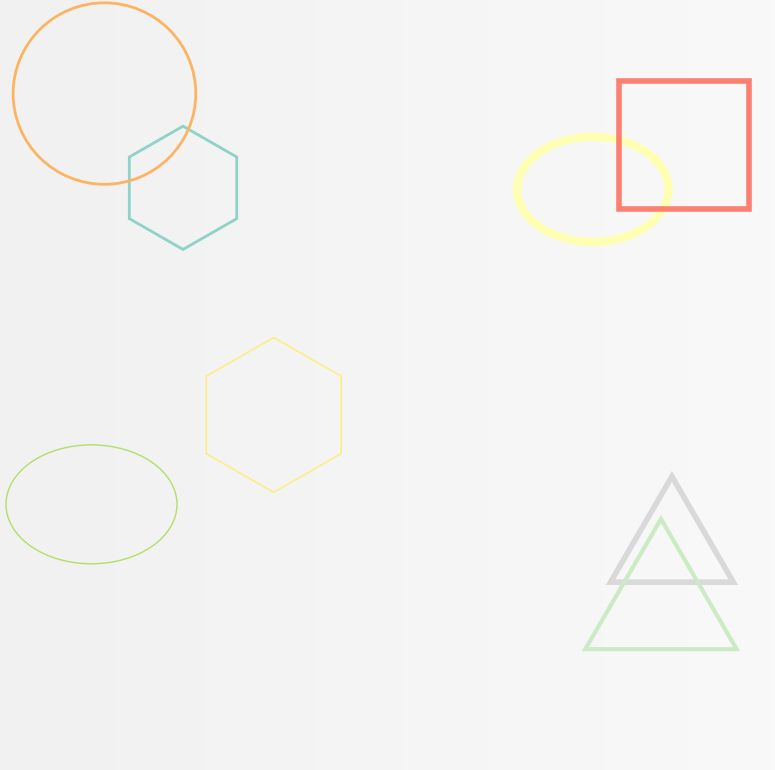[{"shape": "hexagon", "thickness": 1, "radius": 0.4, "center": [0.236, 0.756]}, {"shape": "oval", "thickness": 3, "radius": 0.49, "center": [0.765, 0.754]}, {"shape": "square", "thickness": 2, "radius": 0.42, "center": [0.883, 0.812]}, {"shape": "circle", "thickness": 1, "radius": 0.59, "center": [0.135, 0.878]}, {"shape": "oval", "thickness": 0.5, "radius": 0.55, "center": [0.118, 0.345]}, {"shape": "triangle", "thickness": 2, "radius": 0.46, "center": [0.867, 0.29]}, {"shape": "triangle", "thickness": 1.5, "radius": 0.56, "center": [0.853, 0.213]}, {"shape": "hexagon", "thickness": 0.5, "radius": 0.5, "center": [0.353, 0.461]}]